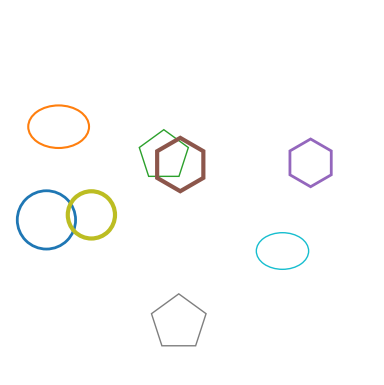[{"shape": "circle", "thickness": 2, "radius": 0.38, "center": [0.121, 0.429]}, {"shape": "oval", "thickness": 1.5, "radius": 0.39, "center": [0.152, 0.671]}, {"shape": "pentagon", "thickness": 1, "radius": 0.33, "center": [0.426, 0.596]}, {"shape": "hexagon", "thickness": 2, "radius": 0.31, "center": [0.807, 0.577]}, {"shape": "hexagon", "thickness": 3, "radius": 0.35, "center": [0.468, 0.573]}, {"shape": "pentagon", "thickness": 1, "radius": 0.37, "center": [0.464, 0.162]}, {"shape": "circle", "thickness": 3, "radius": 0.31, "center": [0.237, 0.442]}, {"shape": "oval", "thickness": 1, "radius": 0.34, "center": [0.734, 0.348]}]